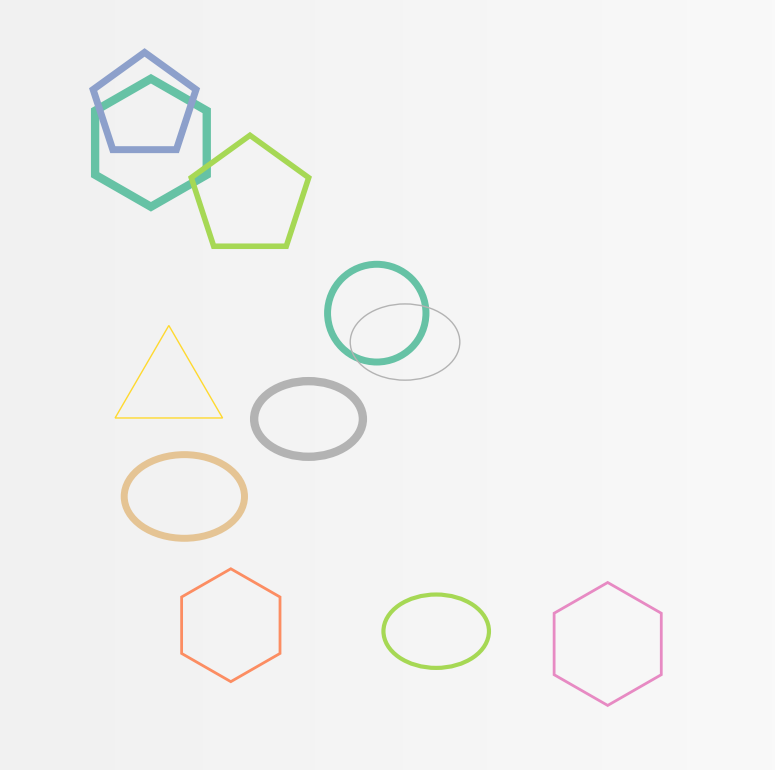[{"shape": "hexagon", "thickness": 3, "radius": 0.42, "center": [0.195, 0.815]}, {"shape": "circle", "thickness": 2.5, "radius": 0.32, "center": [0.486, 0.593]}, {"shape": "hexagon", "thickness": 1, "radius": 0.37, "center": [0.298, 0.188]}, {"shape": "pentagon", "thickness": 2.5, "radius": 0.35, "center": [0.187, 0.862]}, {"shape": "hexagon", "thickness": 1, "radius": 0.4, "center": [0.784, 0.164]}, {"shape": "pentagon", "thickness": 2, "radius": 0.4, "center": [0.323, 0.745]}, {"shape": "oval", "thickness": 1.5, "radius": 0.34, "center": [0.563, 0.18]}, {"shape": "triangle", "thickness": 0.5, "radius": 0.4, "center": [0.218, 0.497]}, {"shape": "oval", "thickness": 2.5, "radius": 0.39, "center": [0.238, 0.355]}, {"shape": "oval", "thickness": 3, "radius": 0.35, "center": [0.398, 0.456]}, {"shape": "oval", "thickness": 0.5, "radius": 0.35, "center": [0.523, 0.556]}]